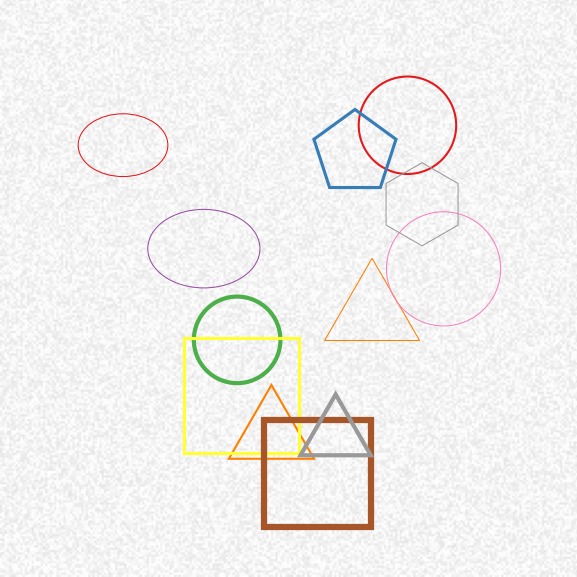[{"shape": "circle", "thickness": 1, "radius": 0.42, "center": [0.706, 0.782]}, {"shape": "oval", "thickness": 0.5, "radius": 0.39, "center": [0.213, 0.748]}, {"shape": "pentagon", "thickness": 1.5, "radius": 0.37, "center": [0.615, 0.735]}, {"shape": "circle", "thickness": 2, "radius": 0.37, "center": [0.411, 0.411]}, {"shape": "oval", "thickness": 0.5, "radius": 0.49, "center": [0.353, 0.569]}, {"shape": "triangle", "thickness": 1, "radius": 0.43, "center": [0.47, 0.247]}, {"shape": "triangle", "thickness": 0.5, "radius": 0.47, "center": [0.644, 0.457]}, {"shape": "square", "thickness": 1.5, "radius": 0.5, "center": [0.418, 0.314]}, {"shape": "square", "thickness": 3, "radius": 0.46, "center": [0.549, 0.179]}, {"shape": "circle", "thickness": 0.5, "radius": 0.49, "center": [0.768, 0.534]}, {"shape": "triangle", "thickness": 2, "radius": 0.35, "center": [0.581, 0.246]}, {"shape": "hexagon", "thickness": 0.5, "radius": 0.36, "center": [0.731, 0.645]}]